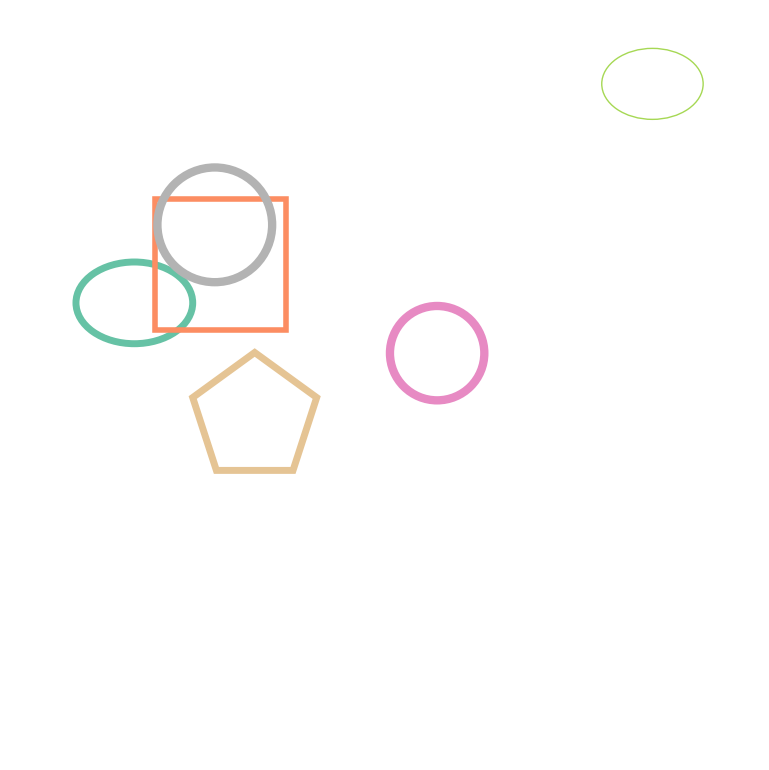[{"shape": "oval", "thickness": 2.5, "radius": 0.38, "center": [0.174, 0.607]}, {"shape": "square", "thickness": 2, "radius": 0.42, "center": [0.286, 0.657]}, {"shape": "circle", "thickness": 3, "radius": 0.31, "center": [0.568, 0.541]}, {"shape": "oval", "thickness": 0.5, "radius": 0.33, "center": [0.847, 0.891]}, {"shape": "pentagon", "thickness": 2.5, "radius": 0.42, "center": [0.331, 0.458]}, {"shape": "circle", "thickness": 3, "radius": 0.37, "center": [0.279, 0.708]}]